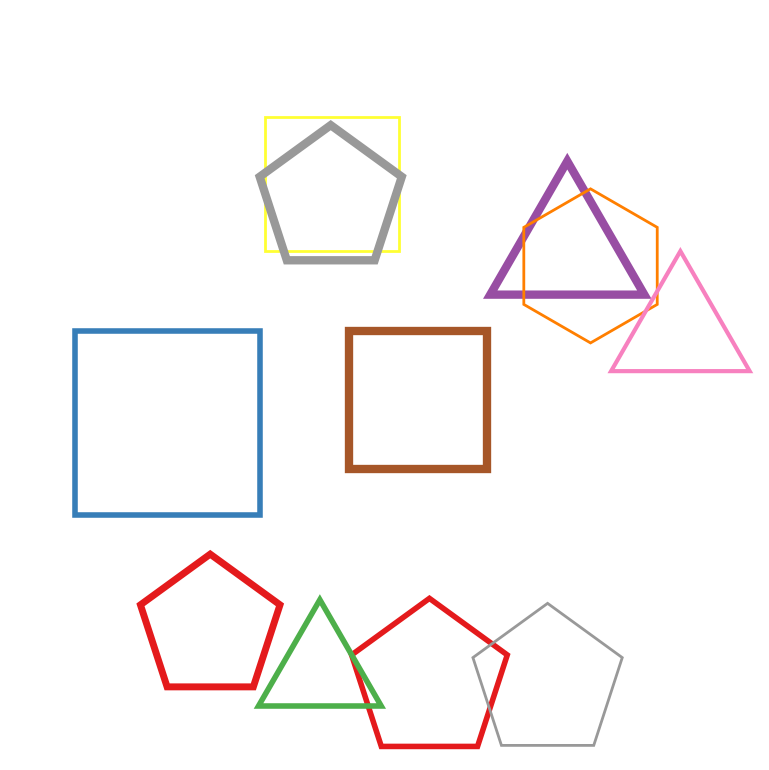[{"shape": "pentagon", "thickness": 2, "radius": 0.53, "center": [0.558, 0.117]}, {"shape": "pentagon", "thickness": 2.5, "radius": 0.48, "center": [0.273, 0.185]}, {"shape": "square", "thickness": 2, "radius": 0.6, "center": [0.217, 0.45]}, {"shape": "triangle", "thickness": 2, "radius": 0.46, "center": [0.415, 0.129]}, {"shape": "triangle", "thickness": 3, "radius": 0.58, "center": [0.737, 0.675]}, {"shape": "hexagon", "thickness": 1, "radius": 0.5, "center": [0.767, 0.655]}, {"shape": "square", "thickness": 1, "radius": 0.43, "center": [0.431, 0.761]}, {"shape": "square", "thickness": 3, "radius": 0.45, "center": [0.543, 0.481]}, {"shape": "triangle", "thickness": 1.5, "radius": 0.52, "center": [0.884, 0.57]}, {"shape": "pentagon", "thickness": 3, "radius": 0.49, "center": [0.43, 0.74]}, {"shape": "pentagon", "thickness": 1, "radius": 0.51, "center": [0.711, 0.114]}]